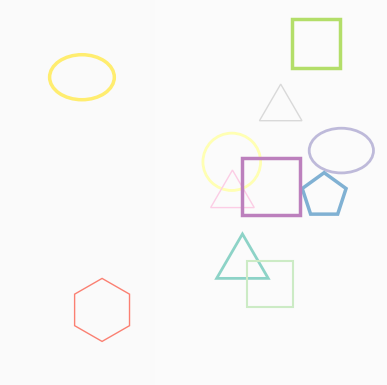[{"shape": "triangle", "thickness": 2, "radius": 0.38, "center": [0.626, 0.315]}, {"shape": "circle", "thickness": 2, "radius": 0.37, "center": [0.598, 0.58]}, {"shape": "oval", "thickness": 2, "radius": 0.41, "center": [0.881, 0.609]}, {"shape": "hexagon", "thickness": 1, "radius": 0.41, "center": [0.263, 0.195]}, {"shape": "pentagon", "thickness": 2.5, "radius": 0.3, "center": [0.836, 0.492]}, {"shape": "square", "thickness": 2.5, "radius": 0.31, "center": [0.815, 0.887]}, {"shape": "triangle", "thickness": 1, "radius": 0.32, "center": [0.6, 0.493]}, {"shape": "triangle", "thickness": 1, "radius": 0.32, "center": [0.724, 0.718]}, {"shape": "square", "thickness": 2.5, "radius": 0.37, "center": [0.699, 0.516]}, {"shape": "square", "thickness": 1.5, "radius": 0.3, "center": [0.696, 0.262]}, {"shape": "oval", "thickness": 2.5, "radius": 0.42, "center": [0.211, 0.799]}]